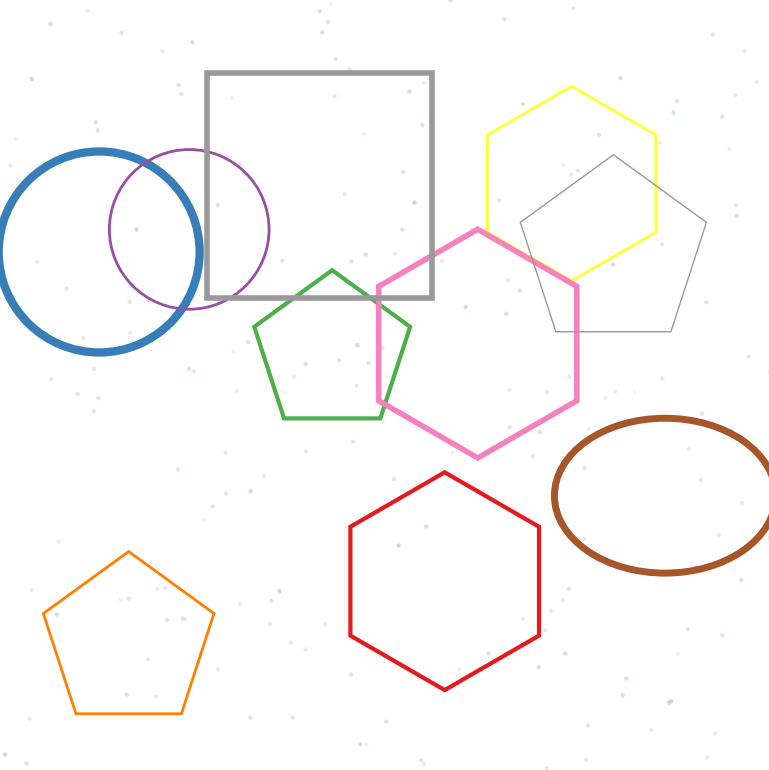[{"shape": "hexagon", "thickness": 1.5, "radius": 0.71, "center": [0.578, 0.245]}, {"shape": "circle", "thickness": 3, "radius": 0.65, "center": [0.129, 0.673]}, {"shape": "pentagon", "thickness": 1.5, "radius": 0.53, "center": [0.431, 0.543]}, {"shape": "circle", "thickness": 1, "radius": 0.52, "center": [0.246, 0.702]}, {"shape": "pentagon", "thickness": 1, "radius": 0.58, "center": [0.167, 0.167]}, {"shape": "hexagon", "thickness": 1, "radius": 0.63, "center": [0.742, 0.762]}, {"shape": "oval", "thickness": 2.5, "radius": 0.72, "center": [0.864, 0.356]}, {"shape": "hexagon", "thickness": 2, "radius": 0.74, "center": [0.62, 0.554]}, {"shape": "pentagon", "thickness": 0.5, "radius": 0.64, "center": [0.797, 0.672]}, {"shape": "square", "thickness": 2, "radius": 0.73, "center": [0.415, 0.759]}]